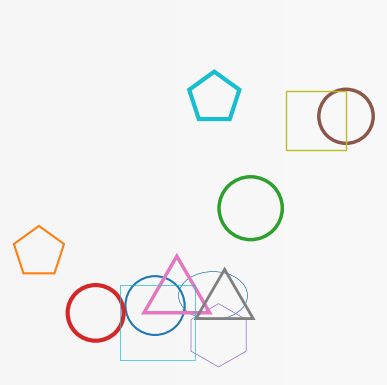[{"shape": "circle", "thickness": 1.5, "radius": 0.38, "center": [0.4, 0.206]}, {"shape": "oval", "thickness": 0.5, "radius": 0.44, "center": [0.55, 0.232]}, {"shape": "pentagon", "thickness": 1.5, "radius": 0.34, "center": [0.101, 0.345]}, {"shape": "circle", "thickness": 2.5, "radius": 0.41, "center": [0.647, 0.459]}, {"shape": "circle", "thickness": 3, "radius": 0.36, "center": [0.247, 0.187]}, {"shape": "hexagon", "thickness": 0.5, "radius": 0.41, "center": [0.564, 0.129]}, {"shape": "circle", "thickness": 2.5, "radius": 0.35, "center": [0.893, 0.698]}, {"shape": "triangle", "thickness": 2.5, "radius": 0.49, "center": [0.456, 0.237]}, {"shape": "triangle", "thickness": 2, "radius": 0.43, "center": [0.58, 0.215]}, {"shape": "square", "thickness": 1, "radius": 0.38, "center": [0.815, 0.688]}, {"shape": "square", "thickness": 0.5, "radius": 0.48, "center": [0.406, 0.162]}, {"shape": "pentagon", "thickness": 3, "radius": 0.34, "center": [0.553, 0.746]}]